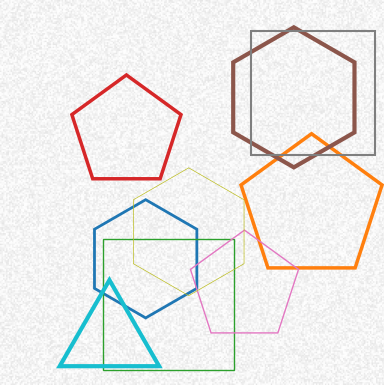[{"shape": "hexagon", "thickness": 2, "radius": 0.77, "center": [0.378, 0.328]}, {"shape": "pentagon", "thickness": 2.5, "radius": 0.96, "center": [0.809, 0.46]}, {"shape": "square", "thickness": 1, "radius": 0.85, "center": [0.438, 0.21]}, {"shape": "pentagon", "thickness": 2.5, "radius": 0.75, "center": [0.328, 0.656]}, {"shape": "hexagon", "thickness": 3, "radius": 0.91, "center": [0.763, 0.747]}, {"shape": "pentagon", "thickness": 1, "radius": 0.74, "center": [0.635, 0.255]}, {"shape": "square", "thickness": 1.5, "radius": 0.81, "center": [0.813, 0.758]}, {"shape": "hexagon", "thickness": 0.5, "radius": 0.83, "center": [0.49, 0.398]}, {"shape": "triangle", "thickness": 3, "radius": 0.75, "center": [0.284, 0.123]}]